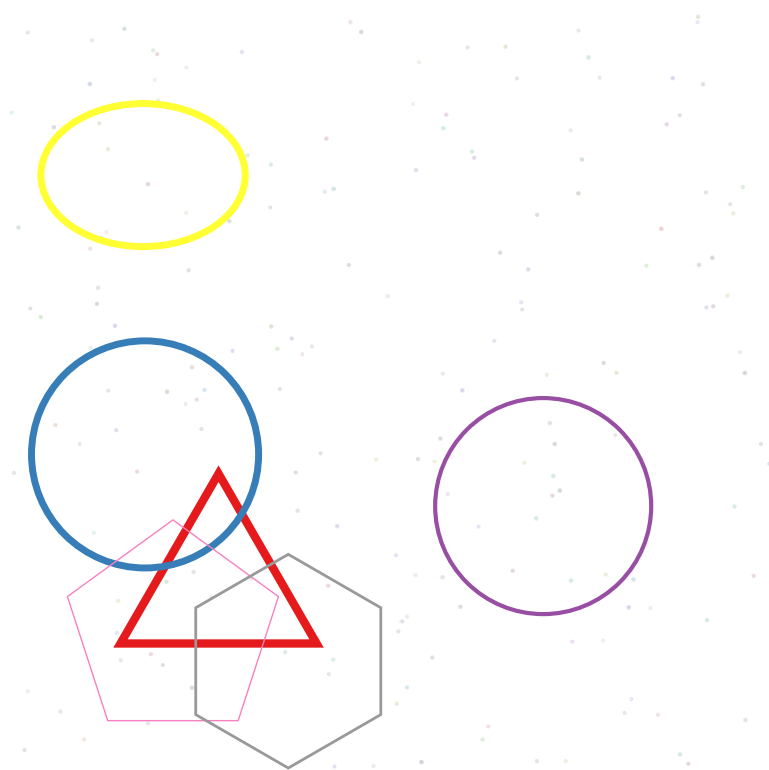[{"shape": "triangle", "thickness": 3, "radius": 0.74, "center": [0.284, 0.238]}, {"shape": "circle", "thickness": 2.5, "radius": 0.74, "center": [0.188, 0.41]}, {"shape": "circle", "thickness": 1.5, "radius": 0.7, "center": [0.705, 0.343]}, {"shape": "oval", "thickness": 2.5, "radius": 0.66, "center": [0.186, 0.773]}, {"shape": "pentagon", "thickness": 0.5, "radius": 0.72, "center": [0.225, 0.181]}, {"shape": "hexagon", "thickness": 1, "radius": 0.69, "center": [0.374, 0.141]}]